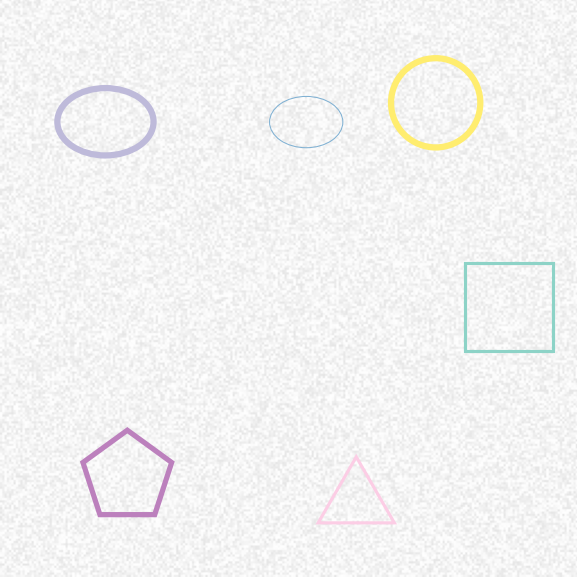[{"shape": "square", "thickness": 1.5, "radius": 0.38, "center": [0.881, 0.467]}, {"shape": "oval", "thickness": 3, "radius": 0.42, "center": [0.183, 0.788]}, {"shape": "oval", "thickness": 0.5, "radius": 0.32, "center": [0.53, 0.788]}, {"shape": "triangle", "thickness": 1.5, "radius": 0.38, "center": [0.617, 0.132]}, {"shape": "pentagon", "thickness": 2.5, "radius": 0.4, "center": [0.22, 0.173]}, {"shape": "circle", "thickness": 3, "radius": 0.39, "center": [0.754, 0.821]}]